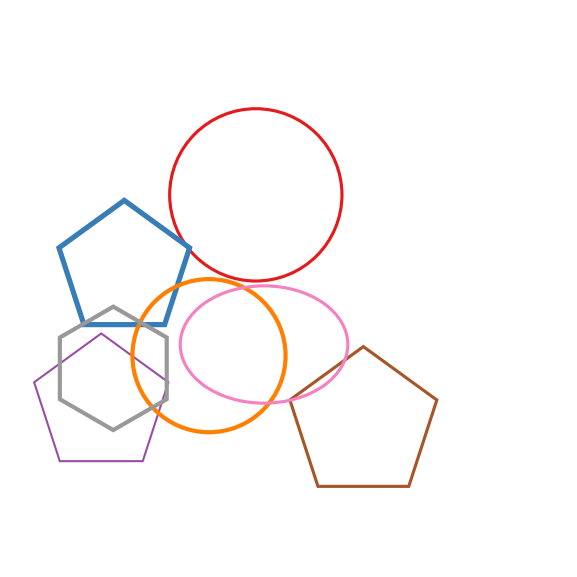[{"shape": "circle", "thickness": 1.5, "radius": 0.75, "center": [0.443, 0.662]}, {"shape": "pentagon", "thickness": 2.5, "radius": 0.59, "center": [0.215, 0.533]}, {"shape": "pentagon", "thickness": 1, "radius": 0.61, "center": [0.175, 0.299]}, {"shape": "circle", "thickness": 2, "radius": 0.66, "center": [0.362, 0.383]}, {"shape": "pentagon", "thickness": 1.5, "radius": 0.67, "center": [0.629, 0.265]}, {"shape": "oval", "thickness": 1.5, "radius": 0.73, "center": [0.457, 0.403]}, {"shape": "hexagon", "thickness": 2, "radius": 0.53, "center": [0.196, 0.361]}]